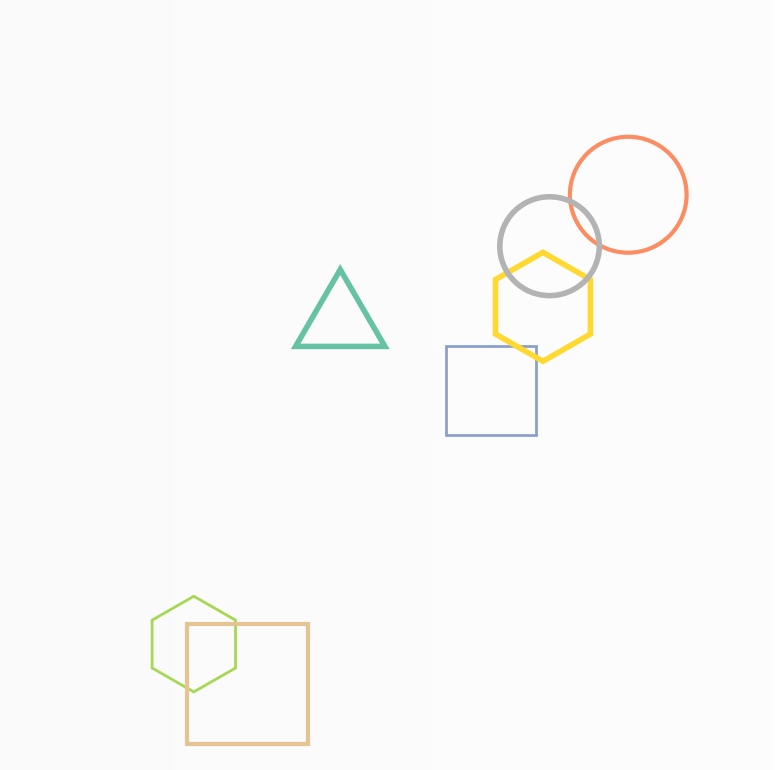[{"shape": "triangle", "thickness": 2, "radius": 0.33, "center": [0.439, 0.583]}, {"shape": "circle", "thickness": 1.5, "radius": 0.38, "center": [0.811, 0.747]}, {"shape": "square", "thickness": 1, "radius": 0.29, "center": [0.634, 0.493]}, {"shape": "hexagon", "thickness": 1, "radius": 0.31, "center": [0.25, 0.164]}, {"shape": "hexagon", "thickness": 2, "radius": 0.35, "center": [0.701, 0.602]}, {"shape": "square", "thickness": 1.5, "radius": 0.39, "center": [0.319, 0.111]}, {"shape": "circle", "thickness": 2, "radius": 0.32, "center": [0.709, 0.68]}]